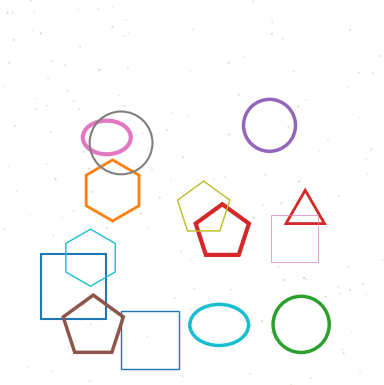[{"shape": "square", "thickness": 1.5, "radius": 0.42, "center": [0.191, 0.255]}, {"shape": "square", "thickness": 1, "radius": 0.38, "center": [0.39, 0.116]}, {"shape": "hexagon", "thickness": 2, "radius": 0.4, "center": [0.293, 0.505]}, {"shape": "circle", "thickness": 2.5, "radius": 0.36, "center": [0.782, 0.157]}, {"shape": "triangle", "thickness": 2, "radius": 0.29, "center": [0.793, 0.448]}, {"shape": "pentagon", "thickness": 3, "radius": 0.36, "center": [0.577, 0.397]}, {"shape": "circle", "thickness": 2.5, "radius": 0.34, "center": [0.7, 0.674]}, {"shape": "pentagon", "thickness": 2.5, "radius": 0.41, "center": [0.242, 0.151]}, {"shape": "square", "thickness": 0.5, "radius": 0.3, "center": [0.765, 0.381]}, {"shape": "oval", "thickness": 3, "radius": 0.31, "center": [0.277, 0.643]}, {"shape": "circle", "thickness": 1.5, "radius": 0.41, "center": [0.314, 0.629]}, {"shape": "pentagon", "thickness": 1, "radius": 0.36, "center": [0.529, 0.458]}, {"shape": "oval", "thickness": 2.5, "radius": 0.38, "center": [0.569, 0.156]}, {"shape": "hexagon", "thickness": 1, "radius": 0.37, "center": [0.235, 0.331]}]